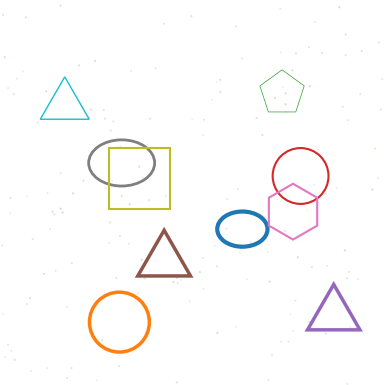[{"shape": "oval", "thickness": 3, "radius": 0.33, "center": [0.63, 0.405]}, {"shape": "circle", "thickness": 2.5, "radius": 0.39, "center": [0.31, 0.163]}, {"shape": "pentagon", "thickness": 0.5, "radius": 0.3, "center": [0.733, 0.758]}, {"shape": "circle", "thickness": 1.5, "radius": 0.36, "center": [0.781, 0.543]}, {"shape": "triangle", "thickness": 2.5, "radius": 0.39, "center": [0.867, 0.183]}, {"shape": "triangle", "thickness": 2.5, "radius": 0.4, "center": [0.426, 0.323]}, {"shape": "hexagon", "thickness": 1.5, "radius": 0.36, "center": [0.761, 0.45]}, {"shape": "oval", "thickness": 2, "radius": 0.43, "center": [0.316, 0.577]}, {"shape": "square", "thickness": 1.5, "radius": 0.4, "center": [0.362, 0.537]}, {"shape": "triangle", "thickness": 1, "radius": 0.37, "center": [0.168, 0.727]}]